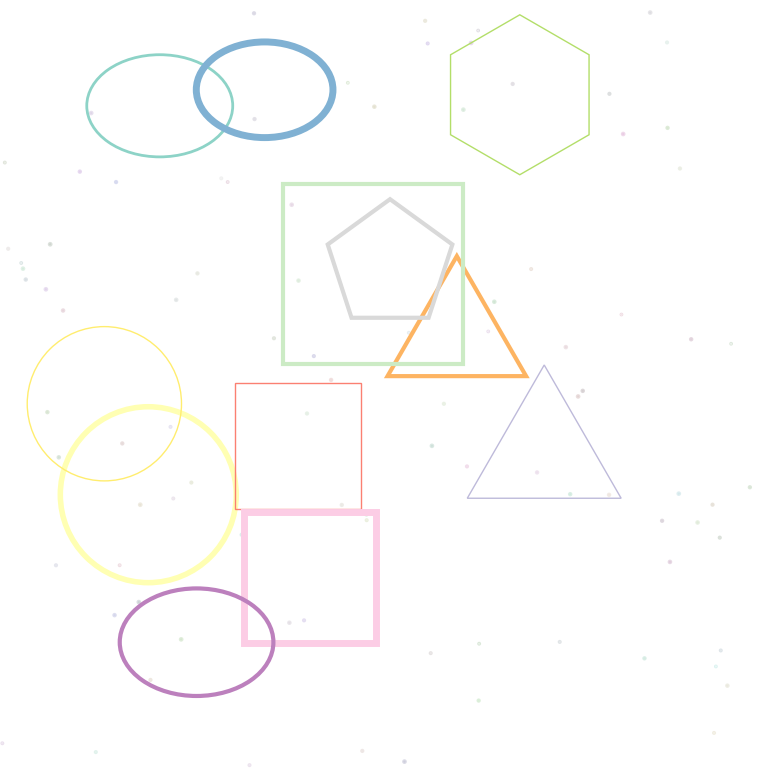[{"shape": "oval", "thickness": 1, "radius": 0.47, "center": [0.207, 0.863]}, {"shape": "circle", "thickness": 2, "radius": 0.57, "center": [0.193, 0.358]}, {"shape": "triangle", "thickness": 0.5, "radius": 0.58, "center": [0.707, 0.411]}, {"shape": "square", "thickness": 0.5, "radius": 0.41, "center": [0.387, 0.421]}, {"shape": "oval", "thickness": 2.5, "radius": 0.44, "center": [0.344, 0.883]}, {"shape": "triangle", "thickness": 1.5, "radius": 0.52, "center": [0.593, 0.563]}, {"shape": "hexagon", "thickness": 0.5, "radius": 0.52, "center": [0.675, 0.877]}, {"shape": "square", "thickness": 2.5, "radius": 0.43, "center": [0.403, 0.25]}, {"shape": "pentagon", "thickness": 1.5, "radius": 0.43, "center": [0.507, 0.656]}, {"shape": "oval", "thickness": 1.5, "radius": 0.5, "center": [0.255, 0.166]}, {"shape": "square", "thickness": 1.5, "radius": 0.58, "center": [0.484, 0.644]}, {"shape": "circle", "thickness": 0.5, "radius": 0.5, "center": [0.136, 0.476]}]